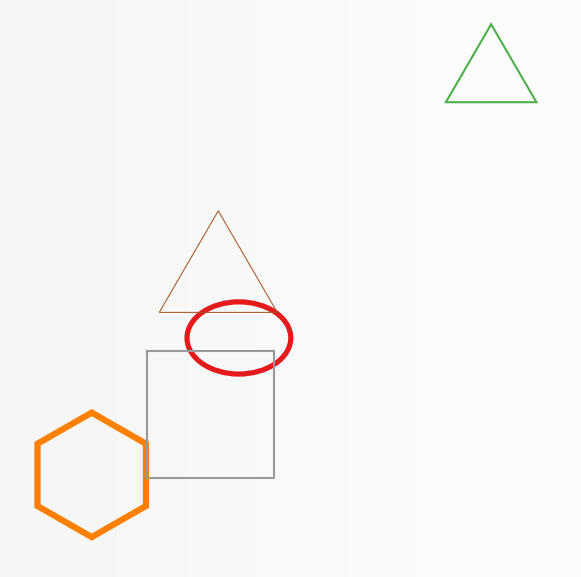[{"shape": "oval", "thickness": 2.5, "radius": 0.45, "center": [0.411, 0.414]}, {"shape": "triangle", "thickness": 1, "radius": 0.45, "center": [0.845, 0.867]}, {"shape": "hexagon", "thickness": 3, "radius": 0.54, "center": [0.158, 0.177]}, {"shape": "triangle", "thickness": 0.5, "radius": 0.59, "center": [0.376, 0.517]}, {"shape": "square", "thickness": 1, "radius": 0.55, "center": [0.362, 0.281]}]